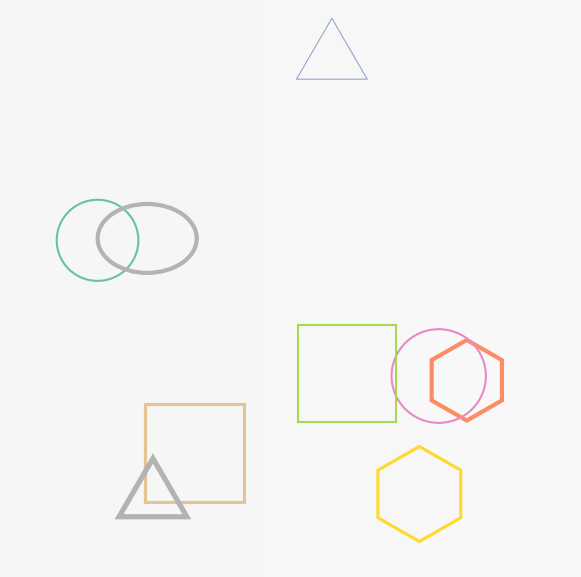[{"shape": "circle", "thickness": 1, "radius": 0.35, "center": [0.168, 0.583]}, {"shape": "hexagon", "thickness": 2, "radius": 0.35, "center": [0.803, 0.341]}, {"shape": "triangle", "thickness": 0.5, "radius": 0.35, "center": [0.571, 0.897]}, {"shape": "circle", "thickness": 1, "radius": 0.41, "center": [0.755, 0.348]}, {"shape": "square", "thickness": 1, "radius": 0.42, "center": [0.596, 0.352]}, {"shape": "hexagon", "thickness": 1.5, "radius": 0.41, "center": [0.721, 0.144]}, {"shape": "square", "thickness": 1.5, "radius": 0.42, "center": [0.334, 0.215]}, {"shape": "oval", "thickness": 2, "radius": 0.43, "center": [0.253, 0.586]}, {"shape": "triangle", "thickness": 2.5, "radius": 0.34, "center": [0.263, 0.138]}]